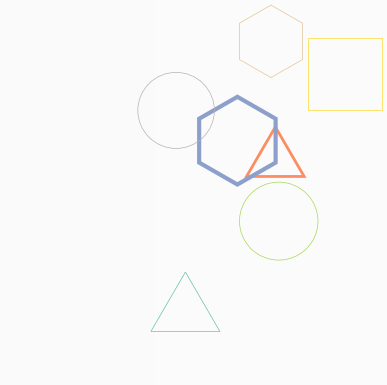[{"shape": "triangle", "thickness": 0.5, "radius": 0.51, "center": [0.478, 0.19]}, {"shape": "triangle", "thickness": 2, "radius": 0.43, "center": [0.711, 0.585]}, {"shape": "hexagon", "thickness": 3, "radius": 0.57, "center": [0.613, 0.635]}, {"shape": "circle", "thickness": 0.5, "radius": 0.51, "center": [0.719, 0.426]}, {"shape": "square", "thickness": 0.5, "radius": 0.47, "center": [0.89, 0.808]}, {"shape": "hexagon", "thickness": 0.5, "radius": 0.47, "center": [0.699, 0.893]}, {"shape": "circle", "thickness": 0.5, "radius": 0.49, "center": [0.454, 0.713]}]